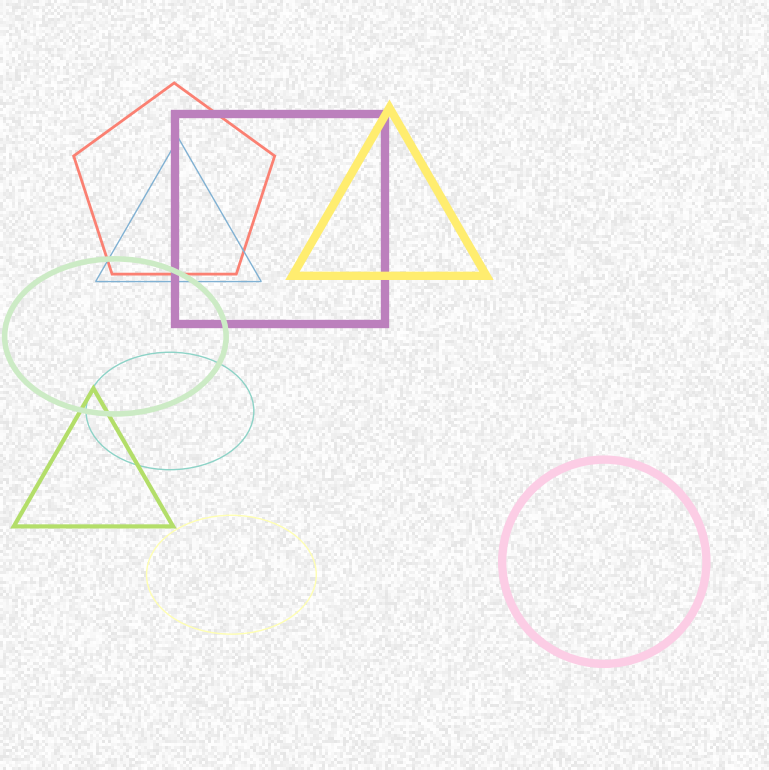[{"shape": "oval", "thickness": 0.5, "radius": 0.54, "center": [0.221, 0.466]}, {"shape": "oval", "thickness": 0.5, "radius": 0.55, "center": [0.301, 0.254]}, {"shape": "pentagon", "thickness": 1, "radius": 0.69, "center": [0.226, 0.755]}, {"shape": "triangle", "thickness": 0.5, "radius": 0.62, "center": [0.232, 0.696]}, {"shape": "triangle", "thickness": 1.5, "radius": 0.6, "center": [0.121, 0.376]}, {"shape": "circle", "thickness": 3, "radius": 0.66, "center": [0.785, 0.27]}, {"shape": "square", "thickness": 3, "radius": 0.68, "center": [0.364, 0.715]}, {"shape": "oval", "thickness": 2, "radius": 0.72, "center": [0.15, 0.563]}, {"shape": "triangle", "thickness": 3, "radius": 0.73, "center": [0.506, 0.715]}]